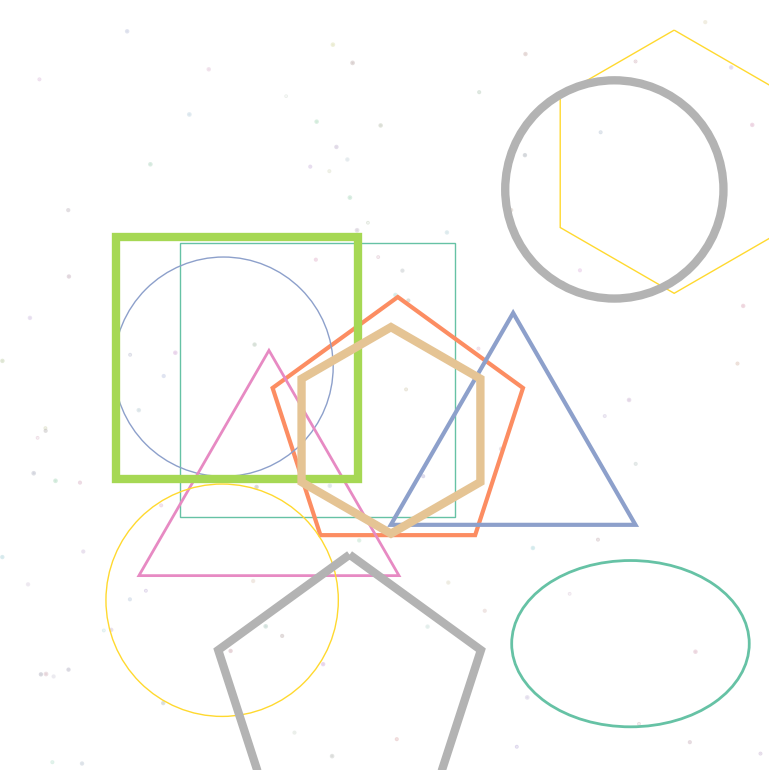[{"shape": "square", "thickness": 0.5, "radius": 0.89, "center": [0.412, 0.506]}, {"shape": "oval", "thickness": 1, "radius": 0.77, "center": [0.819, 0.164]}, {"shape": "pentagon", "thickness": 1.5, "radius": 0.85, "center": [0.517, 0.443]}, {"shape": "triangle", "thickness": 1.5, "radius": 0.92, "center": [0.666, 0.41]}, {"shape": "circle", "thickness": 0.5, "radius": 0.71, "center": [0.29, 0.524]}, {"shape": "triangle", "thickness": 1, "radius": 0.98, "center": [0.349, 0.35]}, {"shape": "square", "thickness": 3, "radius": 0.78, "center": [0.308, 0.535]}, {"shape": "circle", "thickness": 0.5, "radius": 0.75, "center": [0.288, 0.22]}, {"shape": "hexagon", "thickness": 0.5, "radius": 0.85, "center": [0.876, 0.79]}, {"shape": "hexagon", "thickness": 3, "radius": 0.67, "center": [0.508, 0.441]}, {"shape": "circle", "thickness": 3, "radius": 0.71, "center": [0.798, 0.754]}, {"shape": "pentagon", "thickness": 3, "radius": 0.9, "center": [0.454, 0.1]}]